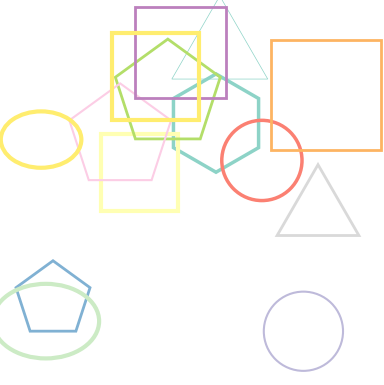[{"shape": "triangle", "thickness": 0.5, "radius": 0.72, "center": [0.571, 0.867]}, {"shape": "hexagon", "thickness": 2.5, "radius": 0.64, "center": [0.561, 0.68]}, {"shape": "square", "thickness": 3, "radius": 0.5, "center": [0.362, 0.551]}, {"shape": "circle", "thickness": 1.5, "radius": 0.51, "center": [0.788, 0.14]}, {"shape": "circle", "thickness": 2.5, "radius": 0.52, "center": [0.68, 0.583]}, {"shape": "pentagon", "thickness": 2, "radius": 0.51, "center": [0.138, 0.222]}, {"shape": "square", "thickness": 2, "radius": 0.72, "center": [0.847, 0.753]}, {"shape": "pentagon", "thickness": 2, "radius": 0.72, "center": [0.436, 0.755]}, {"shape": "pentagon", "thickness": 1.5, "radius": 0.69, "center": [0.312, 0.644]}, {"shape": "triangle", "thickness": 2, "radius": 0.61, "center": [0.826, 0.45]}, {"shape": "square", "thickness": 2, "radius": 0.59, "center": [0.469, 0.864]}, {"shape": "oval", "thickness": 3, "radius": 0.69, "center": [0.119, 0.166]}, {"shape": "oval", "thickness": 3, "radius": 0.52, "center": [0.107, 0.637]}, {"shape": "square", "thickness": 3, "radius": 0.57, "center": [0.403, 0.801]}]